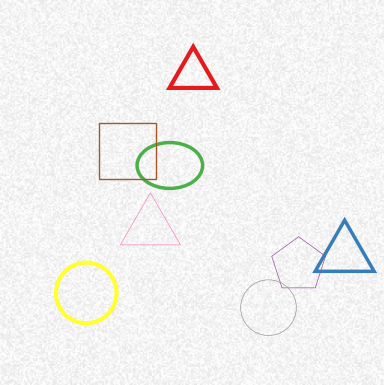[{"shape": "triangle", "thickness": 3, "radius": 0.36, "center": [0.502, 0.807]}, {"shape": "triangle", "thickness": 2.5, "radius": 0.44, "center": [0.895, 0.339]}, {"shape": "oval", "thickness": 2.5, "radius": 0.43, "center": [0.441, 0.57]}, {"shape": "pentagon", "thickness": 0.5, "radius": 0.37, "center": [0.776, 0.312]}, {"shape": "circle", "thickness": 3, "radius": 0.39, "center": [0.224, 0.239]}, {"shape": "square", "thickness": 1, "radius": 0.36, "center": [0.331, 0.609]}, {"shape": "triangle", "thickness": 0.5, "radius": 0.45, "center": [0.391, 0.409]}, {"shape": "circle", "thickness": 0.5, "radius": 0.36, "center": [0.697, 0.201]}]